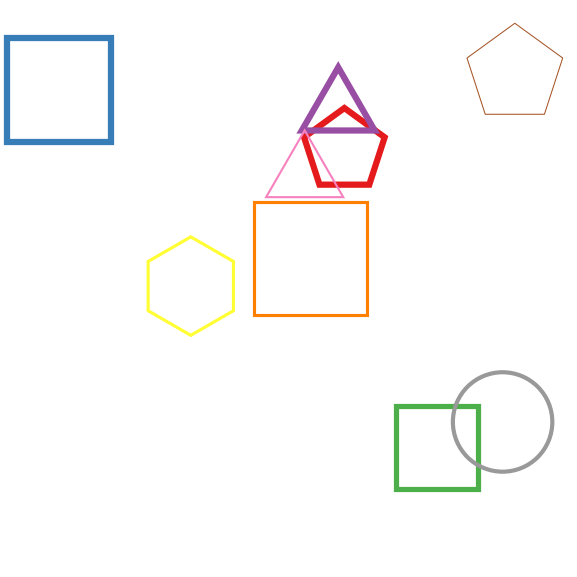[{"shape": "pentagon", "thickness": 3, "radius": 0.37, "center": [0.596, 0.739]}, {"shape": "square", "thickness": 3, "radius": 0.45, "center": [0.103, 0.843]}, {"shape": "square", "thickness": 2.5, "radius": 0.36, "center": [0.756, 0.224]}, {"shape": "triangle", "thickness": 3, "radius": 0.36, "center": [0.586, 0.81]}, {"shape": "square", "thickness": 1.5, "radius": 0.49, "center": [0.537, 0.551]}, {"shape": "hexagon", "thickness": 1.5, "radius": 0.43, "center": [0.33, 0.504]}, {"shape": "pentagon", "thickness": 0.5, "radius": 0.44, "center": [0.891, 0.872]}, {"shape": "triangle", "thickness": 1, "radius": 0.39, "center": [0.528, 0.696]}, {"shape": "circle", "thickness": 2, "radius": 0.43, "center": [0.87, 0.268]}]